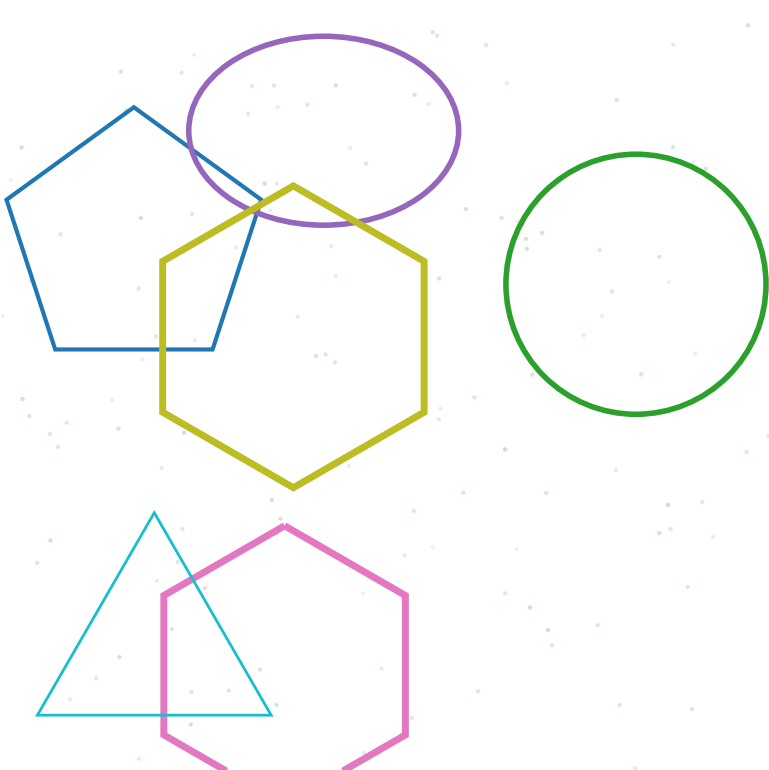[{"shape": "pentagon", "thickness": 1.5, "radius": 0.87, "center": [0.174, 0.687]}, {"shape": "circle", "thickness": 2, "radius": 0.84, "center": [0.826, 0.631]}, {"shape": "oval", "thickness": 2, "radius": 0.88, "center": [0.42, 0.83]}, {"shape": "hexagon", "thickness": 2.5, "radius": 0.91, "center": [0.37, 0.136]}, {"shape": "hexagon", "thickness": 2.5, "radius": 0.98, "center": [0.381, 0.563]}, {"shape": "triangle", "thickness": 1, "radius": 0.88, "center": [0.2, 0.159]}]